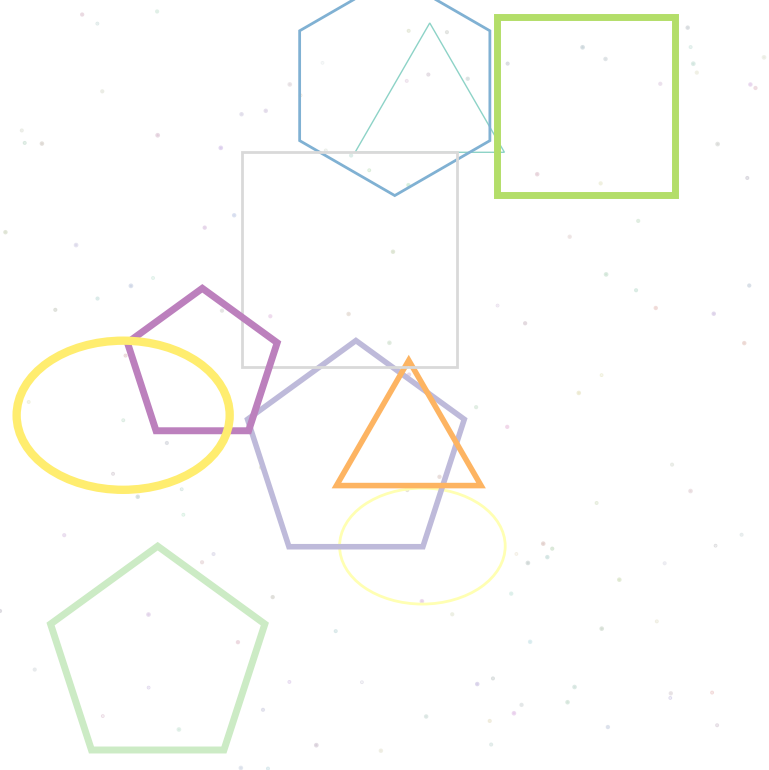[{"shape": "triangle", "thickness": 0.5, "radius": 0.56, "center": [0.558, 0.858]}, {"shape": "oval", "thickness": 1, "radius": 0.54, "center": [0.549, 0.291]}, {"shape": "pentagon", "thickness": 2, "radius": 0.74, "center": [0.462, 0.41]}, {"shape": "hexagon", "thickness": 1, "radius": 0.71, "center": [0.513, 0.889]}, {"shape": "triangle", "thickness": 2, "radius": 0.54, "center": [0.531, 0.424]}, {"shape": "square", "thickness": 2.5, "radius": 0.58, "center": [0.761, 0.862]}, {"shape": "square", "thickness": 1, "radius": 0.7, "center": [0.454, 0.663]}, {"shape": "pentagon", "thickness": 2.5, "radius": 0.51, "center": [0.263, 0.523]}, {"shape": "pentagon", "thickness": 2.5, "radius": 0.73, "center": [0.205, 0.144]}, {"shape": "oval", "thickness": 3, "radius": 0.69, "center": [0.16, 0.461]}]